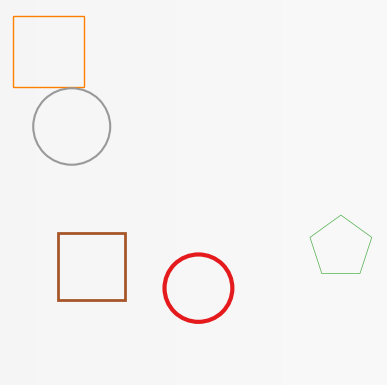[{"shape": "circle", "thickness": 3, "radius": 0.44, "center": [0.512, 0.252]}, {"shape": "pentagon", "thickness": 0.5, "radius": 0.42, "center": [0.88, 0.357]}, {"shape": "square", "thickness": 1, "radius": 0.46, "center": [0.125, 0.865]}, {"shape": "square", "thickness": 2, "radius": 0.43, "center": [0.236, 0.307]}, {"shape": "circle", "thickness": 1.5, "radius": 0.5, "center": [0.185, 0.671]}]